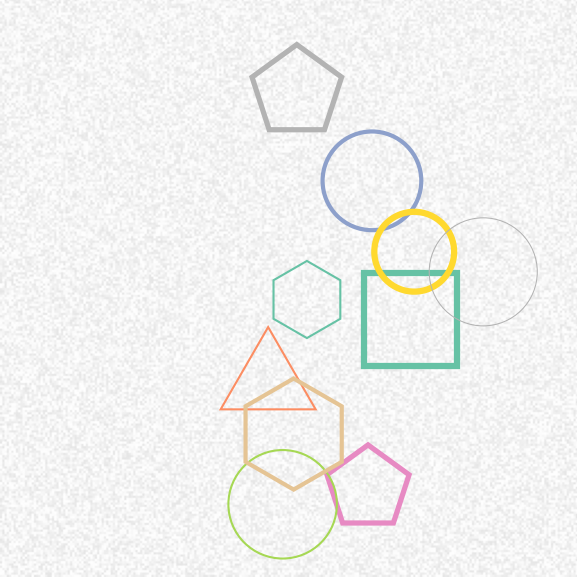[{"shape": "hexagon", "thickness": 1, "radius": 0.33, "center": [0.531, 0.481]}, {"shape": "square", "thickness": 3, "radius": 0.4, "center": [0.711, 0.446]}, {"shape": "triangle", "thickness": 1, "radius": 0.47, "center": [0.464, 0.338]}, {"shape": "circle", "thickness": 2, "radius": 0.43, "center": [0.644, 0.686]}, {"shape": "pentagon", "thickness": 2.5, "radius": 0.37, "center": [0.637, 0.154]}, {"shape": "circle", "thickness": 1, "radius": 0.47, "center": [0.489, 0.126]}, {"shape": "circle", "thickness": 3, "radius": 0.35, "center": [0.717, 0.563]}, {"shape": "hexagon", "thickness": 2, "radius": 0.48, "center": [0.508, 0.248]}, {"shape": "pentagon", "thickness": 2.5, "radius": 0.41, "center": [0.514, 0.84]}, {"shape": "circle", "thickness": 0.5, "radius": 0.47, "center": [0.837, 0.528]}]